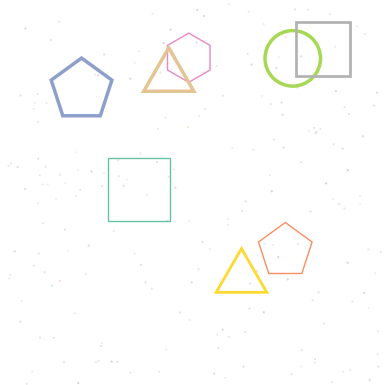[{"shape": "square", "thickness": 1, "radius": 0.4, "center": [0.36, 0.507]}, {"shape": "pentagon", "thickness": 1, "radius": 0.37, "center": [0.741, 0.349]}, {"shape": "pentagon", "thickness": 2.5, "radius": 0.41, "center": [0.212, 0.766]}, {"shape": "hexagon", "thickness": 1, "radius": 0.32, "center": [0.49, 0.85]}, {"shape": "circle", "thickness": 2.5, "radius": 0.36, "center": [0.76, 0.848]}, {"shape": "triangle", "thickness": 2, "radius": 0.38, "center": [0.627, 0.279]}, {"shape": "triangle", "thickness": 2.5, "radius": 0.38, "center": [0.438, 0.801]}, {"shape": "square", "thickness": 2, "radius": 0.35, "center": [0.84, 0.874]}]